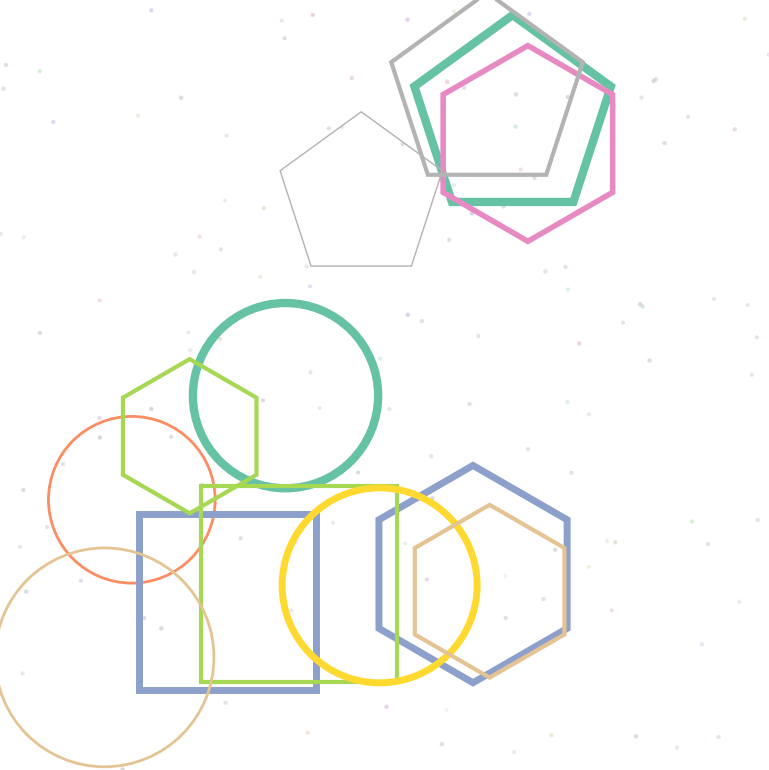[{"shape": "pentagon", "thickness": 3, "radius": 0.67, "center": [0.666, 0.846]}, {"shape": "circle", "thickness": 3, "radius": 0.6, "center": [0.371, 0.486]}, {"shape": "circle", "thickness": 1, "radius": 0.54, "center": [0.171, 0.351]}, {"shape": "square", "thickness": 2.5, "radius": 0.57, "center": [0.295, 0.218]}, {"shape": "hexagon", "thickness": 2.5, "radius": 0.71, "center": [0.614, 0.254]}, {"shape": "hexagon", "thickness": 2, "radius": 0.64, "center": [0.686, 0.814]}, {"shape": "hexagon", "thickness": 1.5, "radius": 0.5, "center": [0.246, 0.433]}, {"shape": "square", "thickness": 1.5, "radius": 0.64, "center": [0.388, 0.241]}, {"shape": "circle", "thickness": 2.5, "radius": 0.63, "center": [0.493, 0.24]}, {"shape": "hexagon", "thickness": 1.5, "radius": 0.56, "center": [0.636, 0.232]}, {"shape": "circle", "thickness": 1, "radius": 0.71, "center": [0.136, 0.146]}, {"shape": "pentagon", "thickness": 0.5, "radius": 0.55, "center": [0.469, 0.744]}, {"shape": "pentagon", "thickness": 1.5, "radius": 0.65, "center": [0.632, 0.879]}]